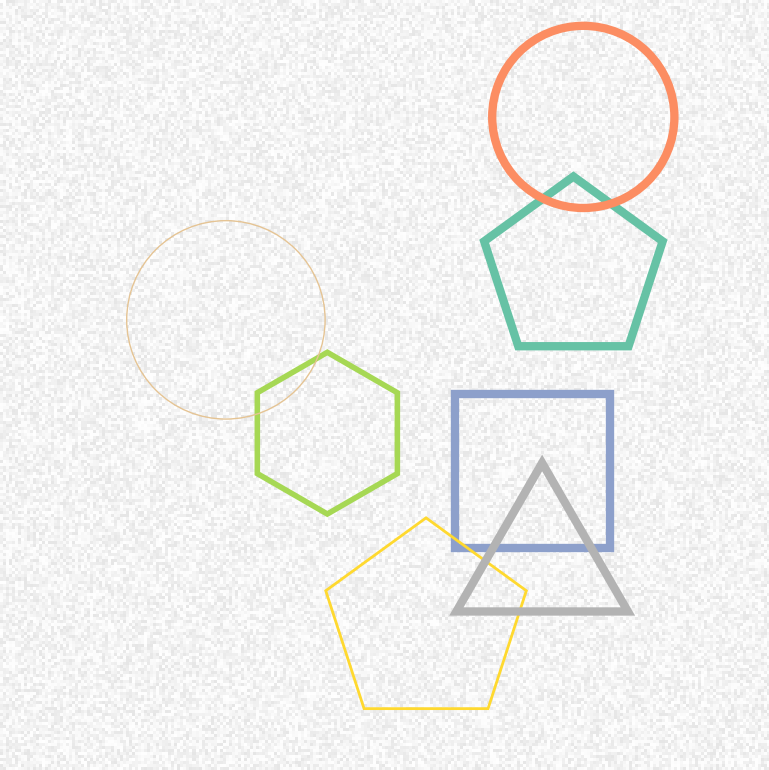[{"shape": "pentagon", "thickness": 3, "radius": 0.61, "center": [0.745, 0.649]}, {"shape": "circle", "thickness": 3, "radius": 0.59, "center": [0.758, 0.848]}, {"shape": "square", "thickness": 3, "radius": 0.5, "center": [0.691, 0.388]}, {"shape": "hexagon", "thickness": 2, "radius": 0.52, "center": [0.425, 0.437]}, {"shape": "pentagon", "thickness": 1, "radius": 0.68, "center": [0.553, 0.19]}, {"shape": "circle", "thickness": 0.5, "radius": 0.64, "center": [0.293, 0.585]}, {"shape": "triangle", "thickness": 3, "radius": 0.64, "center": [0.704, 0.27]}]